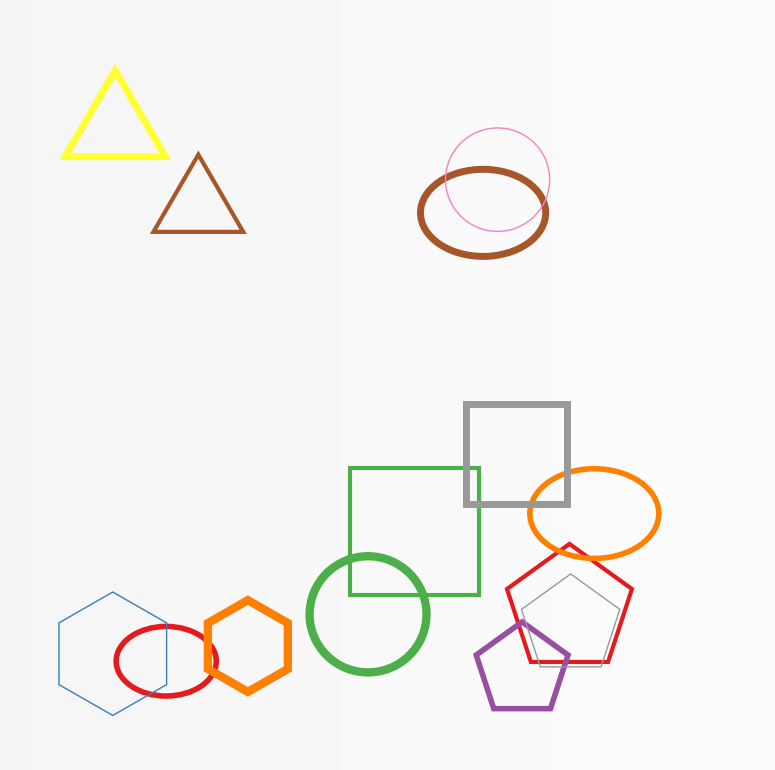[{"shape": "pentagon", "thickness": 1.5, "radius": 0.42, "center": [0.735, 0.209]}, {"shape": "oval", "thickness": 2, "radius": 0.32, "center": [0.214, 0.141]}, {"shape": "hexagon", "thickness": 0.5, "radius": 0.4, "center": [0.146, 0.151]}, {"shape": "square", "thickness": 1.5, "radius": 0.41, "center": [0.535, 0.309]}, {"shape": "circle", "thickness": 3, "radius": 0.38, "center": [0.475, 0.202]}, {"shape": "pentagon", "thickness": 2, "radius": 0.31, "center": [0.674, 0.13]}, {"shape": "oval", "thickness": 2, "radius": 0.42, "center": [0.767, 0.333]}, {"shape": "hexagon", "thickness": 3, "radius": 0.3, "center": [0.32, 0.161]}, {"shape": "triangle", "thickness": 2.5, "radius": 0.37, "center": [0.149, 0.834]}, {"shape": "triangle", "thickness": 1.5, "radius": 0.33, "center": [0.256, 0.732]}, {"shape": "oval", "thickness": 2.5, "radius": 0.4, "center": [0.623, 0.724]}, {"shape": "circle", "thickness": 0.5, "radius": 0.34, "center": [0.642, 0.767]}, {"shape": "pentagon", "thickness": 0.5, "radius": 0.33, "center": [0.736, 0.188]}, {"shape": "square", "thickness": 2.5, "radius": 0.32, "center": [0.667, 0.411]}]